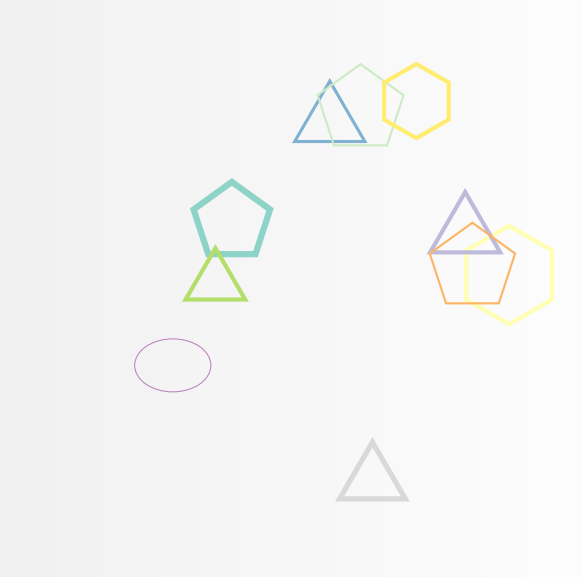[{"shape": "pentagon", "thickness": 3, "radius": 0.35, "center": [0.399, 0.615]}, {"shape": "hexagon", "thickness": 2, "radius": 0.43, "center": [0.876, 0.523]}, {"shape": "triangle", "thickness": 2, "radius": 0.35, "center": [0.8, 0.597]}, {"shape": "triangle", "thickness": 1.5, "radius": 0.35, "center": [0.567, 0.789]}, {"shape": "pentagon", "thickness": 1, "radius": 0.39, "center": [0.813, 0.536]}, {"shape": "triangle", "thickness": 2, "radius": 0.3, "center": [0.371, 0.51]}, {"shape": "triangle", "thickness": 2.5, "radius": 0.33, "center": [0.641, 0.168]}, {"shape": "oval", "thickness": 0.5, "radius": 0.33, "center": [0.297, 0.366]}, {"shape": "pentagon", "thickness": 1, "radius": 0.39, "center": [0.62, 0.81]}, {"shape": "hexagon", "thickness": 2, "radius": 0.32, "center": [0.716, 0.824]}]